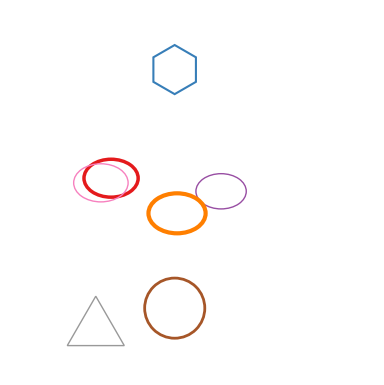[{"shape": "oval", "thickness": 2.5, "radius": 0.35, "center": [0.288, 0.537]}, {"shape": "hexagon", "thickness": 1.5, "radius": 0.32, "center": [0.454, 0.819]}, {"shape": "oval", "thickness": 1, "radius": 0.33, "center": [0.574, 0.503]}, {"shape": "oval", "thickness": 3, "radius": 0.37, "center": [0.46, 0.446]}, {"shape": "circle", "thickness": 2, "radius": 0.39, "center": [0.454, 0.2]}, {"shape": "oval", "thickness": 1, "radius": 0.35, "center": [0.262, 0.525]}, {"shape": "triangle", "thickness": 1, "radius": 0.43, "center": [0.249, 0.145]}]